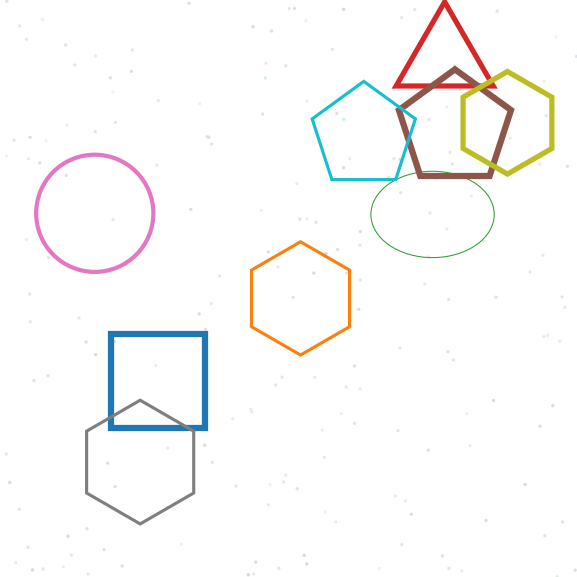[{"shape": "square", "thickness": 3, "radius": 0.41, "center": [0.273, 0.34]}, {"shape": "hexagon", "thickness": 1.5, "radius": 0.49, "center": [0.52, 0.482]}, {"shape": "oval", "thickness": 0.5, "radius": 0.53, "center": [0.749, 0.628]}, {"shape": "triangle", "thickness": 2.5, "radius": 0.49, "center": [0.77, 0.899]}, {"shape": "pentagon", "thickness": 3, "radius": 0.51, "center": [0.788, 0.777]}, {"shape": "circle", "thickness": 2, "radius": 0.51, "center": [0.164, 0.63]}, {"shape": "hexagon", "thickness": 1.5, "radius": 0.54, "center": [0.243, 0.199]}, {"shape": "hexagon", "thickness": 2.5, "radius": 0.44, "center": [0.879, 0.786]}, {"shape": "pentagon", "thickness": 1.5, "radius": 0.47, "center": [0.63, 0.764]}]